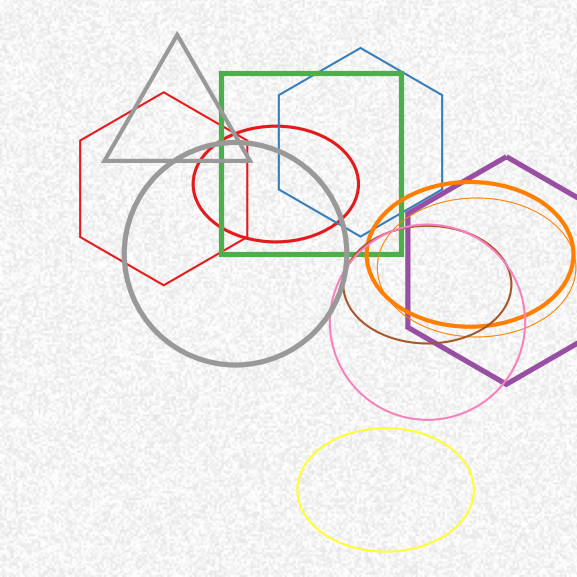[{"shape": "hexagon", "thickness": 1, "radius": 0.84, "center": [0.284, 0.672]}, {"shape": "oval", "thickness": 1.5, "radius": 0.72, "center": [0.478, 0.68]}, {"shape": "hexagon", "thickness": 1, "radius": 0.82, "center": [0.624, 0.753]}, {"shape": "square", "thickness": 2.5, "radius": 0.78, "center": [0.539, 0.716]}, {"shape": "hexagon", "thickness": 2.5, "radius": 0.99, "center": [0.877, 0.531]}, {"shape": "oval", "thickness": 2, "radius": 0.9, "center": [0.814, 0.559]}, {"shape": "oval", "thickness": 0.5, "radius": 0.86, "center": [0.825, 0.536]}, {"shape": "oval", "thickness": 1, "radius": 0.76, "center": [0.668, 0.151]}, {"shape": "oval", "thickness": 1, "radius": 0.73, "center": [0.74, 0.506]}, {"shape": "circle", "thickness": 1, "radius": 0.85, "center": [0.74, 0.441]}, {"shape": "circle", "thickness": 2.5, "radius": 0.96, "center": [0.408, 0.56]}, {"shape": "triangle", "thickness": 2, "radius": 0.73, "center": [0.307, 0.793]}]